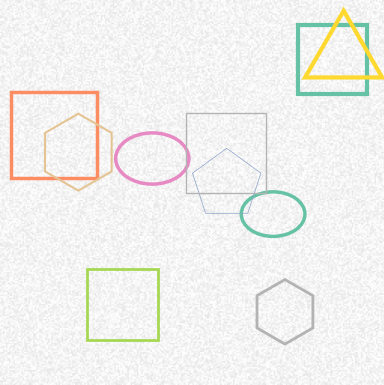[{"shape": "oval", "thickness": 2.5, "radius": 0.41, "center": [0.709, 0.444]}, {"shape": "square", "thickness": 3, "radius": 0.45, "center": [0.863, 0.845]}, {"shape": "square", "thickness": 2.5, "radius": 0.56, "center": [0.14, 0.65]}, {"shape": "pentagon", "thickness": 0.5, "radius": 0.47, "center": [0.589, 0.521]}, {"shape": "oval", "thickness": 2.5, "radius": 0.48, "center": [0.396, 0.588]}, {"shape": "square", "thickness": 2, "radius": 0.46, "center": [0.317, 0.208]}, {"shape": "triangle", "thickness": 3, "radius": 0.58, "center": [0.893, 0.857]}, {"shape": "hexagon", "thickness": 1.5, "radius": 0.5, "center": [0.203, 0.605]}, {"shape": "square", "thickness": 1, "radius": 0.52, "center": [0.587, 0.603]}, {"shape": "hexagon", "thickness": 2, "radius": 0.42, "center": [0.74, 0.19]}]